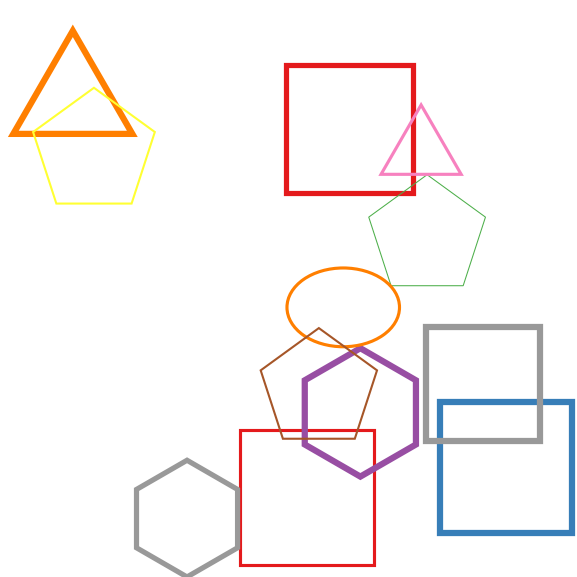[{"shape": "square", "thickness": 1.5, "radius": 0.58, "center": [0.532, 0.138]}, {"shape": "square", "thickness": 2.5, "radius": 0.55, "center": [0.605, 0.776]}, {"shape": "square", "thickness": 3, "radius": 0.57, "center": [0.877, 0.19]}, {"shape": "pentagon", "thickness": 0.5, "radius": 0.53, "center": [0.74, 0.59]}, {"shape": "hexagon", "thickness": 3, "radius": 0.56, "center": [0.624, 0.285]}, {"shape": "triangle", "thickness": 3, "radius": 0.59, "center": [0.126, 0.827]}, {"shape": "oval", "thickness": 1.5, "radius": 0.49, "center": [0.594, 0.467]}, {"shape": "pentagon", "thickness": 1, "radius": 0.55, "center": [0.163, 0.736]}, {"shape": "pentagon", "thickness": 1, "radius": 0.53, "center": [0.552, 0.325]}, {"shape": "triangle", "thickness": 1.5, "radius": 0.4, "center": [0.729, 0.737]}, {"shape": "square", "thickness": 3, "radius": 0.49, "center": [0.837, 0.335]}, {"shape": "hexagon", "thickness": 2.5, "radius": 0.51, "center": [0.324, 0.101]}]